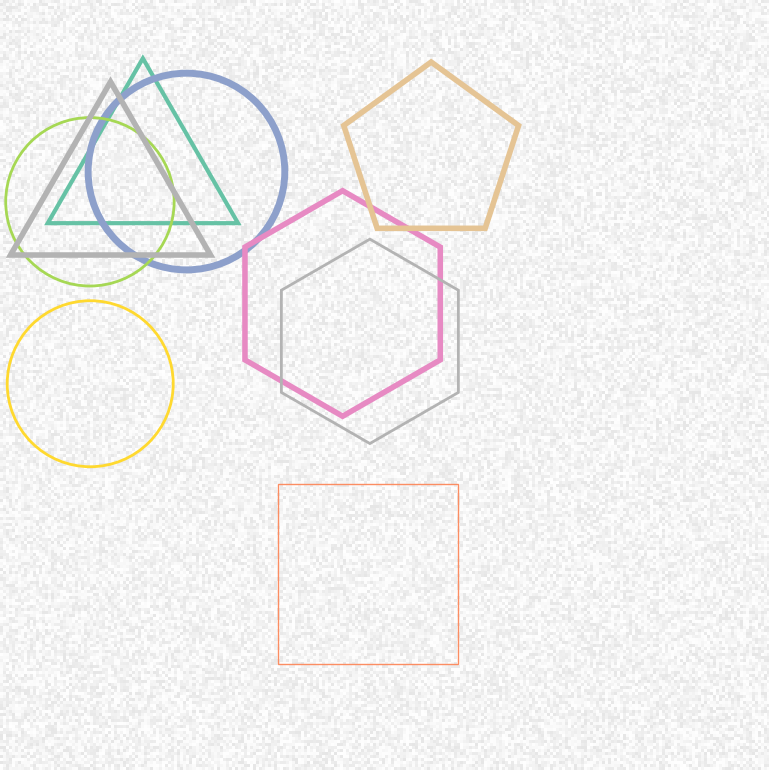[{"shape": "triangle", "thickness": 1.5, "radius": 0.71, "center": [0.186, 0.782]}, {"shape": "square", "thickness": 0.5, "radius": 0.58, "center": [0.478, 0.255]}, {"shape": "circle", "thickness": 2.5, "radius": 0.64, "center": [0.242, 0.777]}, {"shape": "hexagon", "thickness": 2, "radius": 0.73, "center": [0.445, 0.606]}, {"shape": "circle", "thickness": 1, "radius": 0.55, "center": [0.117, 0.738]}, {"shape": "circle", "thickness": 1, "radius": 0.54, "center": [0.117, 0.502]}, {"shape": "pentagon", "thickness": 2, "radius": 0.6, "center": [0.56, 0.8]}, {"shape": "triangle", "thickness": 2, "radius": 0.75, "center": [0.144, 0.744]}, {"shape": "hexagon", "thickness": 1, "radius": 0.66, "center": [0.48, 0.557]}]